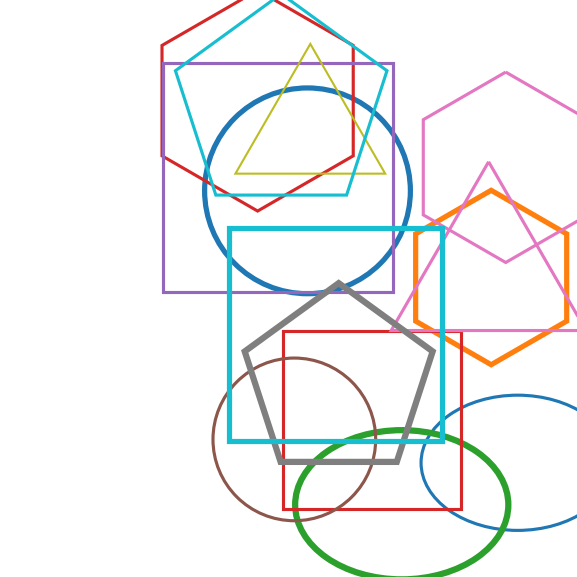[{"shape": "circle", "thickness": 2.5, "radius": 0.89, "center": [0.532, 0.669]}, {"shape": "oval", "thickness": 1.5, "radius": 0.84, "center": [0.896, 0.198]}, {"shape": "hexagon", "thickness": 2.5, "radius": 0.76, "center": [0.851, 0.519]}, {"shape": "oval", "thickness": 3, "radius": 0.92, "center": [0.696, 0.125]}, {"shape": "square", "thickness": 1.5, "radius": 0.77, "center": [0.644, 0.272]}, {"shape": "hexagon", "thickness": 1.5, "radius": 0.96, "center": [0.446, 0.825]}, {"shape": "square", "thickness": 1.5, "radius": 0.99, "center": [0.481, 0.692]}, {"shape": "circle", "thickness": 1.5, "radius": 0.7, "center": [0.51, 0.238]}, {"shape": "hexagon", "thickness": 1.5, "radius": 0.82, "center": [0.876, 0.709]}, {"shape": "triangle", "thickness": 1.5, "radius": 0.97, "center": [0.846, 0.524]}, {"shape": "pentagon", "thickness": 3, "radius": 0.86, "center": [0.586, 0.338]}, {"shape": "triangle", "thickness": 1, "radius": 0.75, "center": [0.537, 0.773]}, {"shape": "square", "thickness": 2.5, "radius": 0.92, "center": [0.581, 0.42]}, {"shape": "pentagon", "thickness": 1.5, "radius": 0.96, "center": [0.487, 0.817]}]